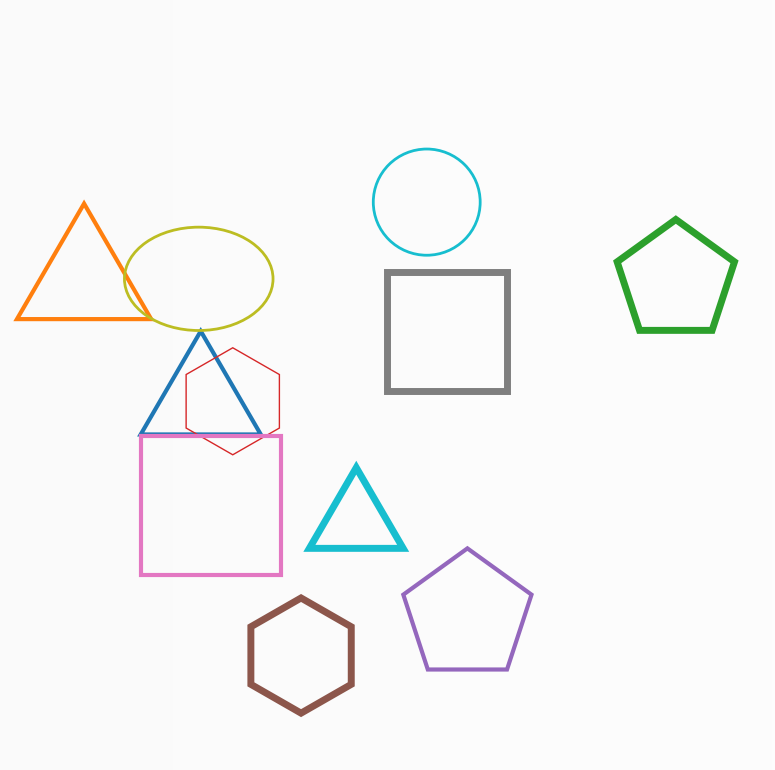[{"shape": "triangle", "thickness": 1.5, "radius": 0.45, "center": [0.259, 0.48]}, {"shape": "triangle", "thickness": 1.5, "radius": 0.5, "center": [0.108, 0.636]}, {"shape": "pentagon", "thickness": 2.5, "radius": 0.4, "center": [0.872, 0.635]}, {"shape": "hexagon", "thickness": 0.5, "radius": 0.35, "center": [0.3, 0.479]}, {"shape": "pentagon", "thickness": 1.5, "radius": 0.43, "center": [0.603, 0.201]}, {"shape": "hexagon", "thickness": 2.5, "radius": 0.37, "center": [0.388, 0.149]}, {"shape": "square", "thickness": 1.5, "radius": 0.45, "center": [0.272, 0.343]}, {"shape": "square", "thickness": 2.5, "radius": 0.39, "center": [0.577, 0.57]}, {"shape": "oval", "thickness": 1, "radius": 0.48, "center": [0.256, 0.638]}, {"shape": "circle", "thickness": 1, "radius": 0.34, "center": [0.551, 0.737]}, {"shape": "triangle", "thickness": 2.5, "radius": 0.35, "center": [0.46, 0.323]}]